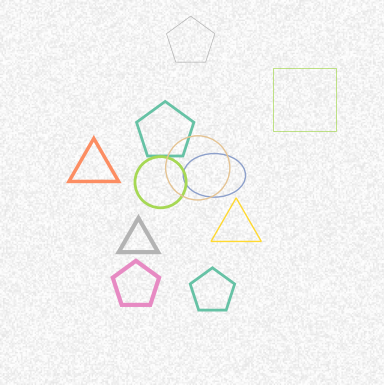[{"shape": "pentagon", "thickness": 2, "radius": 0.3, "center": [0.552, 0.244]}, {"shape": "pentagon", "thickness": 2, "radius": 0.39, "center": [0.429, 0.658]}, {"shape": "triangle", "thickness": 2.5, "radius": 0.37, "center": [0.244, 0.566]}, {"shape": "oval", "thickness": 1, "radius": 0.4, "center": [0.557, 0.545]}, {"shape": "pentagon", "thickness": 3, "radius": 0.32, "center": [0.353, 0.259]}, {"shape": "square", "thickness": 0.5, "radius": 0.41, "center": [0.79, 0.741]}, {"shape": "circle", "thickness": 2, "radius": 0.33, "center": [0.417, 0.527]}, {"shape": "triangle", "thickness": 1, "radius": 0.38, "center": [0.613, 0.411]}, {"shape": "circle", "thickness": 1, "radius": 0.42, "center": [0.514, 0.564]}, {"shape": "pentagon", "thickness": 0.5, "radius": 0.33, "center": [0.495, 0.892]}, {"shape": "triangle", "thickness": 3, "radius": 0.3, "center": [0.36, 0.375]}]